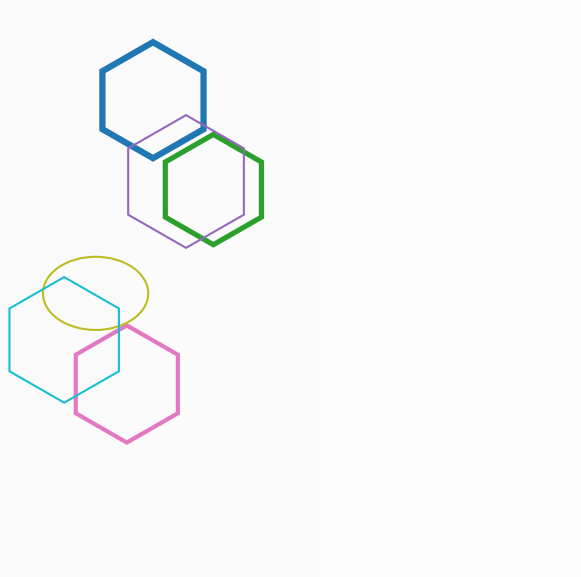[{"shape": "hexagon", "thickness": 3, "radius": 0.5, "center": [0.263, 0.826]}, {"shape": "hexagon", "thickness": 2.5, "radius": 0.48, "center": [0.367, 0.671]}, {"shape": "hexagon", "thickness": 1, "radius": 0.57, "center": [0.32, 0.685]}, {"shape": "hexagon", "thickness": 2, "radius": 0.51, "center": [0.218, 0.334]}, {"shape": "oval", "thickness": 1, "radius": 0.45, "center": [0.164, 0.491]}, {"shape": "hexagon", "thickness": 1, "radius": 0.54, "center": [0.11, 0.411]}]